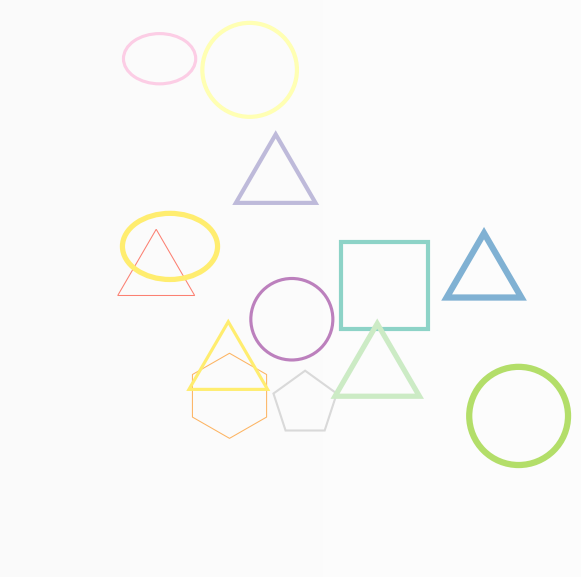[{"shape": "square", "thickness": 2, "radius": 0.37, "center": [0.661, 0.505]}, {"shape": "circle", "thickness": 2, "radius": 0.41, "center": [0.43, 0.878]}, {"shape": "triangle", "thickness": 2, "radius": 0.4, "center": [0.474, 0.687]}, {"shape": "triangle", "thickness": 0.5, "radius": 0.38, "center": [0.269, 0.526]}, {"shape": "triangle", "thickness": 3, "radius": 0.37, "center": [0.833, 0.521]}, {"shape": "hexagon", "thickness": 0.5, "radius": 0.37, "center": [0.395, 0.314]}, {"shape": "circle", "thickness": 3, "radius": 0.43, "center": [0.892, 0.279]}, {"shape": "oval", "thickness": 1.5, "radius": 0.31, "center": [0.275, 0.897]}, {"shape": "pentagon", "thickness": 1, "radius": 0.29, "center": [0.525, 0.3]}, {"shape": "circle", "thickness": 1.5, "radius": 0.35, "center": [0.502, 0.446]}, {"shape": "triangle", "thickness": 2.5, "radius": 0.42, "center": [0.649, 0.355]}, {"shape": "triangle", "thickness": 1.5, "radius": 0.39, "center": [0.393, 0.364]}, {"shape": "oval", "thickness": 2.5, "radius": 0.41, "center": [0.292, 0.572]}]